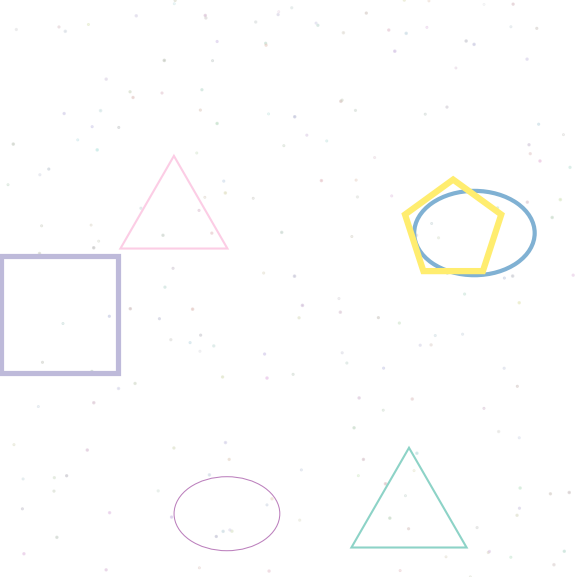[{"shape": "triangle", "thickness": 1, "radius": 0.58, "center": [0.708, 0.109]}, {"shape": "square", "thickness": 2.5, "radius": 0.51, "center": [0.103, 0.455]}, {"shape": "oval", "thickness": 2, "radius": 0.52, "center": [0.822, 0.596]}, {"shape": "triangle", "thickness": 1, "radius": 0.53, "center": [0.301, 0.622]}, {"shape": "oval", "thickness": 0.5, "radius": 0.46, "center": [0.393, 0.11]}, {"shape": "pentagon", "thickness": 3, "radius": 0.44, "center": [0.785, 0.601]}]